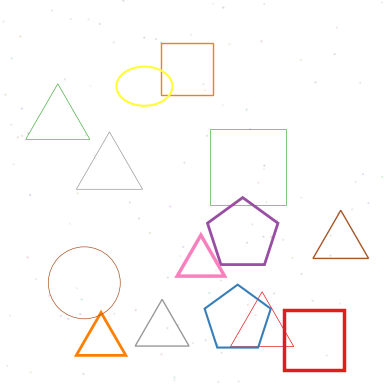[{"shape": "square", "thickness": 2.5, "radius": 0.39, "center": [0.816, 0.117]}, {"shape": "triangle", "thickness": 0.5, "radius": 0.47, "center": [0.681, 0.147]}, {"shape": "pentagon", "thickness": 1.5, "radius": 0.45, "center": [0.617, 0.17]}, {"shape": "triangle", "thickness": 0.5, "radius": 0.48, "center": [0.15, 0.686]}, {"shape": "square", "thickness": 0.5, "radius": 0.49, "center": [0.645, 0.566]}, {"shape": "pentagon", "thickness": 2, "radius": 0.48, "center": [0.63, 0.391]}, {"shape": "triangle", "thickness": 2, "radius": 0.37, "center": [0.262, 0.114]}, {"shape": "square", "thickness": 1, "radius": 0.34, "center": [0.485, 0.82]}, {"shape": "oval", "thickness": 1.5, "radius": 0.36, "center": [0.375, 0.776]}, {"shape": "triangle", "thickness": 1, "radius": 0.42, "center": [0.885, 0.37]}, {"shape": "circle", "thickness": 0.5, "radius": 0.47, "center": [0.219, 0.265]}, {"shape": "triangle", "thickness": 2.5, "radius": 0.35, "center": [0.522, 0.318]}, {"shape": "triangle", "thickness": 1, "radius": 0.4, "center": [0.421, 0.142]}, {"shape": "triangle", "thickness": 0.5, "radius": 0.5, "center": [0.284, 0.558]}]